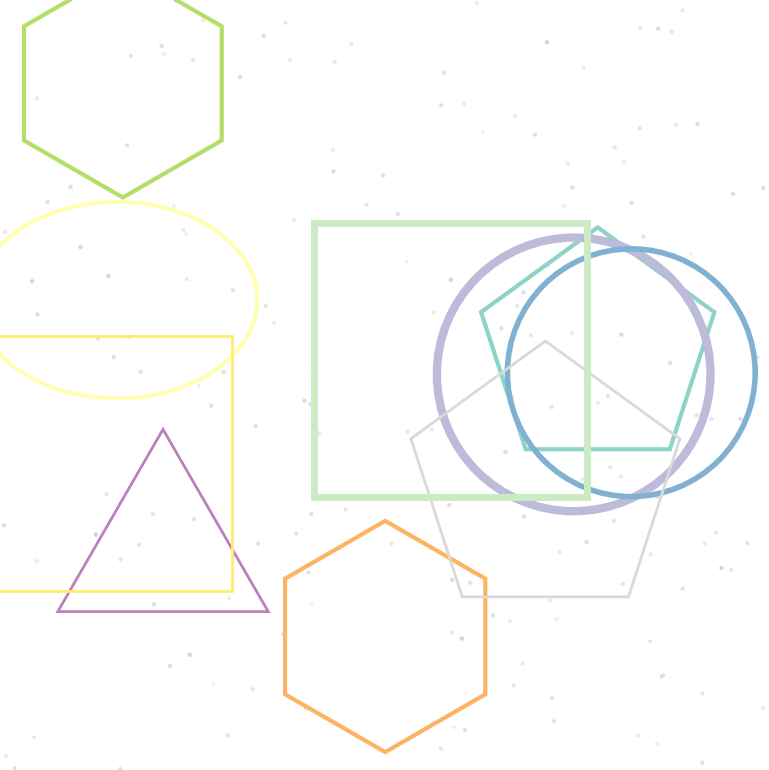[{"shape": "pentagon", "thickness": 1.5, "radius": 0.8, "center": [0.776, 0.545]}, {"shape": "oval", "thickness": 1.5, "radius": 0.91, "center": [0.152, 0.61]}, {"shape": "circle", "thickness": 3, "radius": 0.89, "center": [0.745, 0.514]}, {"shape": "circle", "thickness": 2, "radius": 0.8, "center": [0.82, 0.516]}, {"shape": "hexagon", "thickness": 1.5, "radius": 0.75, "center": [0.5, 0.173]}, {"shape": "hexagon", "thickness": 1.5, "radius": 0.74, "center": [0.16, 0.892]}, {"shape": "pentagon", "thickness": 1, "radius": 0.92, "center": [0.708, 0.373]}, {"shape": "triangle", "thickness": 1, "radius": 0.79, "center": [0.212, 0.285]}, {"shape": "square", "thickness": 2.5, "radius": 0.89, "center": [0.585, 0.532]}, {"shape": "square", "thickness": 1, "radius": 0.83, "center": [0.135, 0.398]}]